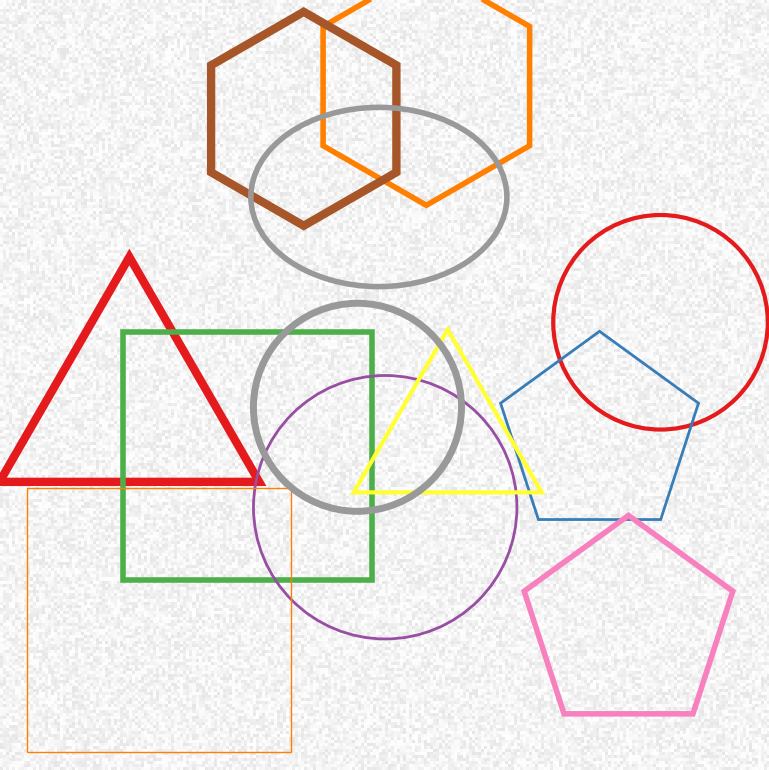[{"shape": "circle", "thickness": 1.5, "radius": 0.7, "center": [0.858, 0.581]}, {"shape": "triangle", "thickness": 3, "radius": 0.97, "center": [0.168, 0.472]}, {"shape": "pentagon", "thickness": 1, "radius": 0.68, "center": [0.779, 0.435]}, {"shape": "square", "thickness": 2, "radius": 0.81, "center": [0.321, 0.408]}, {"shape": "circle", "thickness": 1, "radius": 0.86, "center": [0.5, 0.341]}, {"shape": "hexagon", "thickness": 2, "radius": 0.77, "center": [0.554, 0.888]}, {"shape": "square", "thickness": 0.5, "radius": 0.86, "center": [0.207, 0.195]}, {"shape": "triangle", "thickness": 1.5, "radius": 0.7, "center": [0.581, 0.431]}, {"shape": "hexagon", "thickness": 3, "radius": 0.69, "center": [0.394, 0.846]}, {"shape": "pentagon", "thickness": 2, "radius": 0.71, "center": [0.816, 0.188]}, {"shape": "oval", "thickness": 2, "radius": 0.83, "center": [0.492, 0.744]}, {"shape": "circle", "thickness": 2.5, "radius": 0.68, "center": [0.464, 0.471]}]